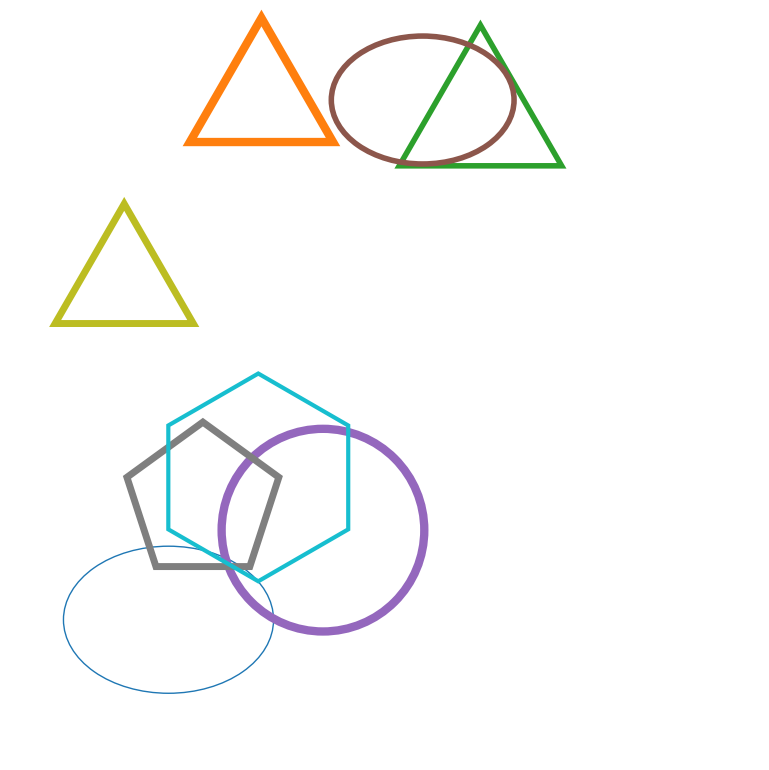[{"shape": "oval", "thickness": 0.5, "radius": 0.68, "center": [0.219, 0.195]}, {"shape": "triangle", "thickness": 3, "radius": 0.54, "center": [0.34, 0.869]}, {"shape": "triangle", "thickness": 2, "radius": 0.61, "center": [0.624, 0.846]}, {"shape": "circle", "thickness": 3, "radius": 0.66, "center": [0.419, 0.311]}, {"shape": "oval", "thickness": 2, "radius": 0.59, "center": [0.549, 0.87]}, {"shape": "pentagon", "thickness": 2.5, "radius": 0.52, "center": [0.263, 0.348]}, {"shape": "triangle", "thickness": 2.5, "radius": 0.52, "center": [0.161, 0.632]}, {"shape": "hexagon", "thickness": 1.5, "radius": 0.67, "center": [0.335, 0.38]}]